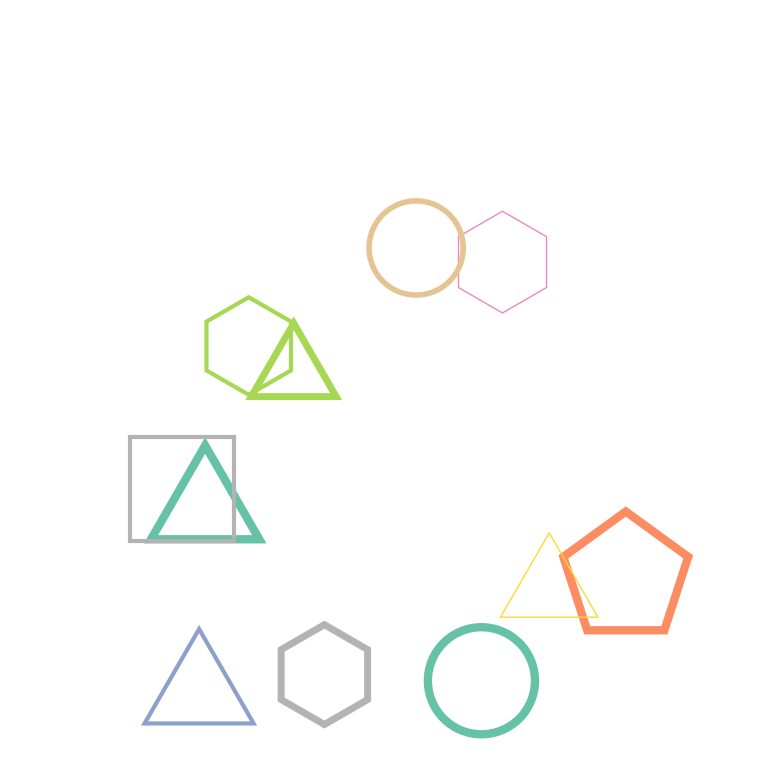[{"shape": "triangle", "thickness": 3, "radius": 0.41, "center": [0.266, 0.34]}, {"shape": "circle", "thickness": 3, "radius": 0.35, "center": [0.625, 0.116]}, {"shape": "pentagon", "thickness": 3, "radius": 0.43, "center": [0.813, 0.25]}, {"shape": "triangle", "thickness": 1.5, "radius": 0.41, "center": [0.259, 0.101]}, {"shape": "hexagon", "thickness": 0.5, "radius": 0.33, "center": [0.653, 0.66]}, {"shape": "hexagon", "thickness": 1.5, "radius": 0.32, "center": [0.323, 0.551]}, {"shape": "triangle", "thickness": 2.5, "radius": 0.32, "center": [0.381, 0.517]}, {"shape": "triangle", "thickness": 0.5, "radius": 0.37, "center": [0.713, 0.235]}, {"shape": "circle", "thickness": 2, "radius": 0.31, "center": [0.54, 0.678]}, {"shape": "hexagon", "thickness": 2.5, "radius": 0.32, "center": [0.421, 0.124]}, {"shape": "square", "thickness": 1.5, "radius": 0.34, "center": [0.236, 0.365]}]